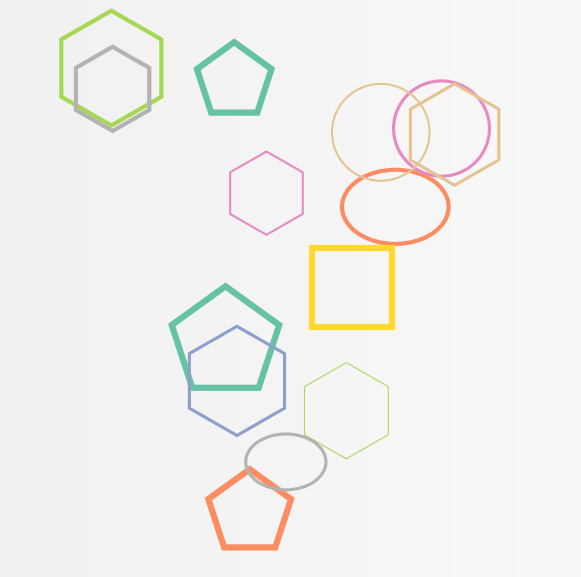[{"shape": "pentagon", "thickness": 3, "radius": 0.34, "center": [0.403, 0.859]}, {"shape": "pentagon", "thickness": 3, "radius": 0.49, "center": [0.388, 0.406]}, {"shape": "oval", "thickness": 2, "radius": 0.46, "center": [0.68, 0.641]}, {"shape": "pentagon", "thickness": 3, "radius": 0.37, "center": [0.43, 0.112]}, {"shape": "hexagon", "thickness": 1.5, "radius": 0.47, "center": [0.408, 0.34]}, {"shape": "hexagon", "thickness": 1, "radius": 0.36, "center": [0.458, 0.665]}, {"shape": "circle", "thickness": 1.5, "radius": 0.41, "center": [0.76, 0.777]}, {"shape": "hexagon", "thickness": 0.5, "radius": 0.42, "center": [0.596, 0.288]}, {"shape": "hexagon", "thickness": 2, "radius": 0.5, "center": [0.192, 0.881]}, {"shape": "square", "thickness": 3, "radius": 0.34, "center": [0.606, 0.502]}, {"shape": "hexagon", "thickness": 1.5, "radius": 0.44, "center": [0.782, 0.766]}, {"shape": "circle", "thickness": 1, "radius": 0.42, "center": [0.655, 0.77]}, {"shape": "hexagon", "thickness": 2, "radius": 0.36, "center": [0.194, 0.845]}, {"shape": "oval", "thickness": 1.5, "radius": 0.35, "center": [0.492, 0.199]}]